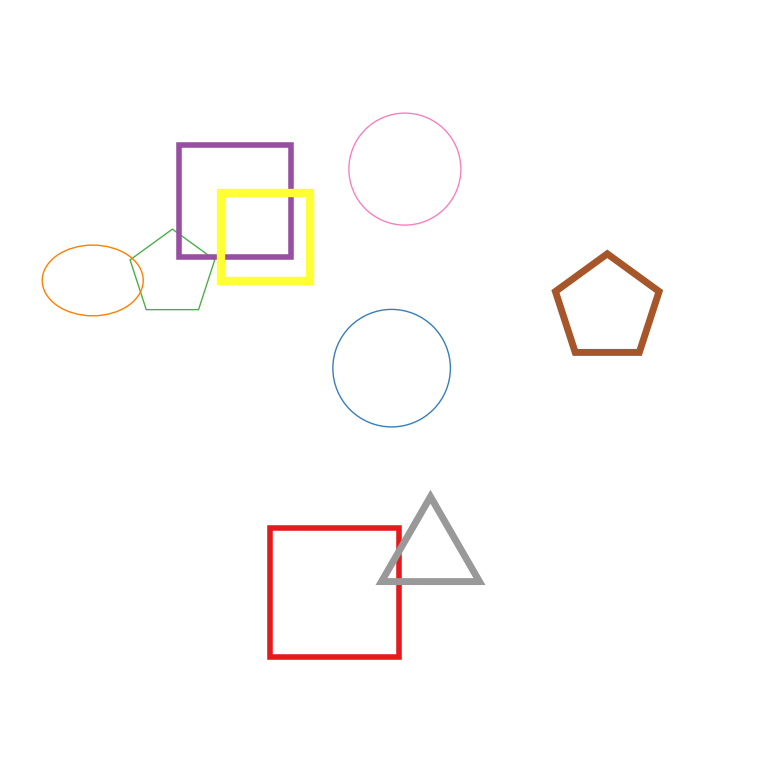[{"shape": "square", "thickness": 2, "radius": 0.42, "center": [0.434, 0.231]}, {"shape": "circle", "thickness": 0.5, "radius": 0.38, "center": [0.509, 0.522]}, {"shape": "pentagon", "thickness": 0.5, "radius": 0.29, "center": [0.224, 0.645]}, {"shape": "square", "thickness": 2, "radius": 0.36, "center": [0.305, 0.739]}, {"shape": "oval", "thickness": 0.5, "radius": 0.33, "center": [0.12, 0.636]}, {"shape": "square", "thickness": 3, "radius": 0.29, "center": [0.345, 0.692]}, {"shape": "pentagon", "thickness": 2.5, "radius": 0.35, "center": [0.789, 0.6]}, {"shape": "circle", "thickness": 0.5, "radius": 0.36, "center": [0.526, 0.78]}, {"shape": "triangle", "thickness": 2.5, "radius": 0.37, "center": [0.559, 0.281]}]